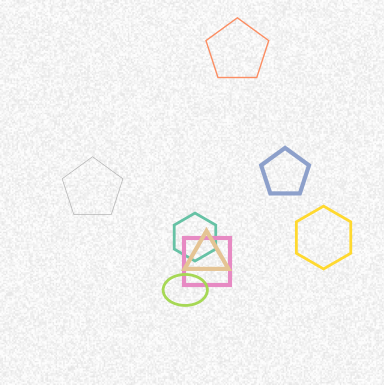[{"shape": "hexagon", "thickness": 2, "radius": 0.31, "center": [0.506, 0.384]}, {"shape": "pentagon", "thickness": 1, "radius": 0.43, "center": [0.617, 0.868]}, {"shape": "pentagon", "thickness": 3, "radius": 0.33, "center": [0.74, 0.55]}, {"shape": "square", "thickness": 3, "radius": 0.3, "center": [0.538, 0.321]}, {"shape": "oval", "thickness": 2, "radius": 0.29, "center": [0.481, 0.247]}, {"shape": "hexagon", "thickness": 2, "radius": 0.41, "center": [0.84, 0.383]}, {"shape": "triangle", "thickness": 3, "radius": 0.33, "center": [0.536, 0.335]}, {"shape": "pentagon", "thickness": 0.5, "radius": 0.41, "center": [0.24, 0.51]}]